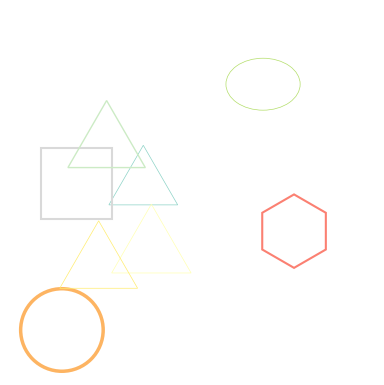[{"shape": "triangle", "thickness": 0.5, "radius": 0.52, "center": [0.372, 0.519]}, {"shape": "triangle", "thickness": 0.5, "radius": 0.6, "center": [0.393, 0.351]}, {"shape": "hexagon", "thickness": 1.5, "radius": 0.48, "center": [0.764, 0.4]}, {"shape": "circle", "thickness": 2.5, "radius": 0.54, "center": [0.161, 0.143]}, {"shape": "oval", "thickness": 0.5, "radius": 0.48, "center": [0.683, 0.781]}, {"shape": "square", "thickness": 1.5, "radius": 0.46, "center": [0.2, 0.523]}, {"shape": "triangle", "thickness": 1, "radius": 0.58, "center": [0.277, 0.623]}, {"shape": "triangle", "thickness": 0.5, "radius": 0.58, "center": [0.256, 0.31]}]